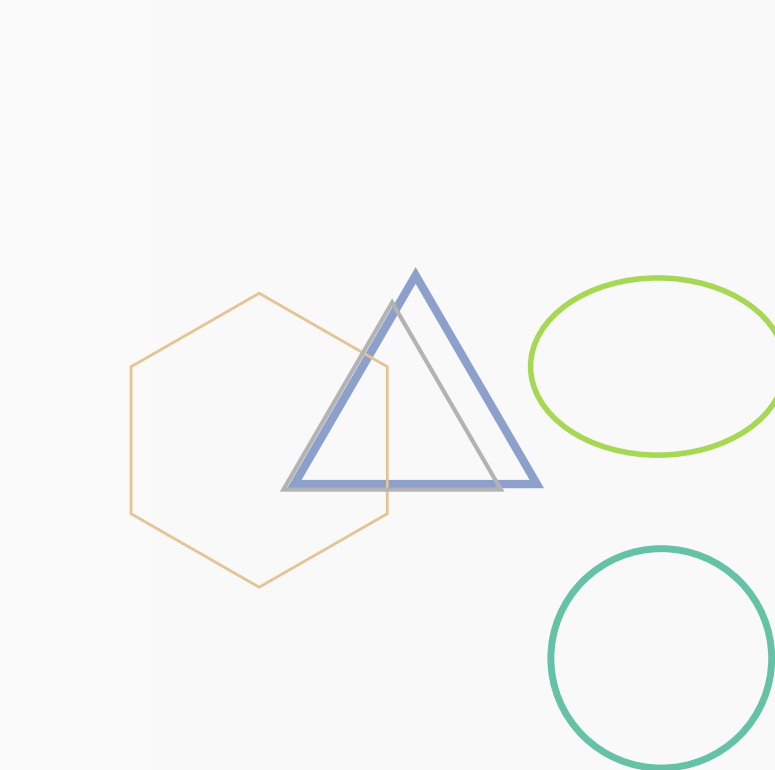[{"shape": "circle", "thickness": 2.5, "radius": 0.71, "center": [0.853, 0.145]}, {"shape": "triangle", "thickness": 3, "radius": 0.9, "center": [0.536, 0.462]}, {"shape": "oval", "thickness": 2, "radius": 0.82, "center": [0.849, 0.524]}, {"shape": "hexagon", "thickness": 1, "radius": 0.95, "center": [0.334, 0.428]}, {"shape": "triangle", "thickness": 1.5, "radius": 0.81, "center": [0.506, 0.445]}]